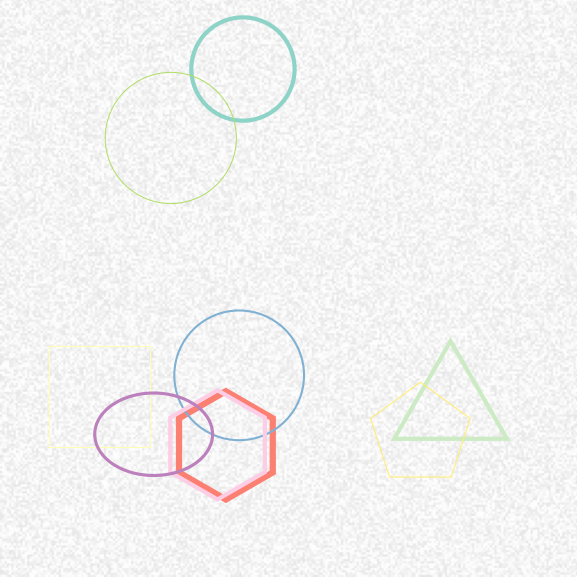[{"shape": "circle", "thickness": 2, "radius": 0.45, "center": [0.421, 0.88]}, {"shape": "square", "thickness": 0.5, "radius": 0.44, "center": [0.172, 0.313]}, {"shape": "hexagon", "thickness": 3, "radius": 0.47, "center": [0.391, 0.228]}, {"shape": "circle", "thickness": 1, "radius": 0.56, "center": [0.414, 0.349]}, {"shape": "circle", "thickness": 0.5, "radius": 0.57, "center": [0.296, 0.76]}, {"shape": "hexagon", "thickness": 2, "radius": 0.47, "center": [0.377, 0.229]}, {"shape": "oval", "thickness": 1.5, "radius": 0.51, "center": [0.266, 0.247]}, {"shape": "triangle", "thickness": 2, "radius": 0.56, "center": [0.78, 0.296]}, {"shape": "pentagon", "thickness": 0.5, "radius": 0.45, "center": [0.728, 0.247]}]